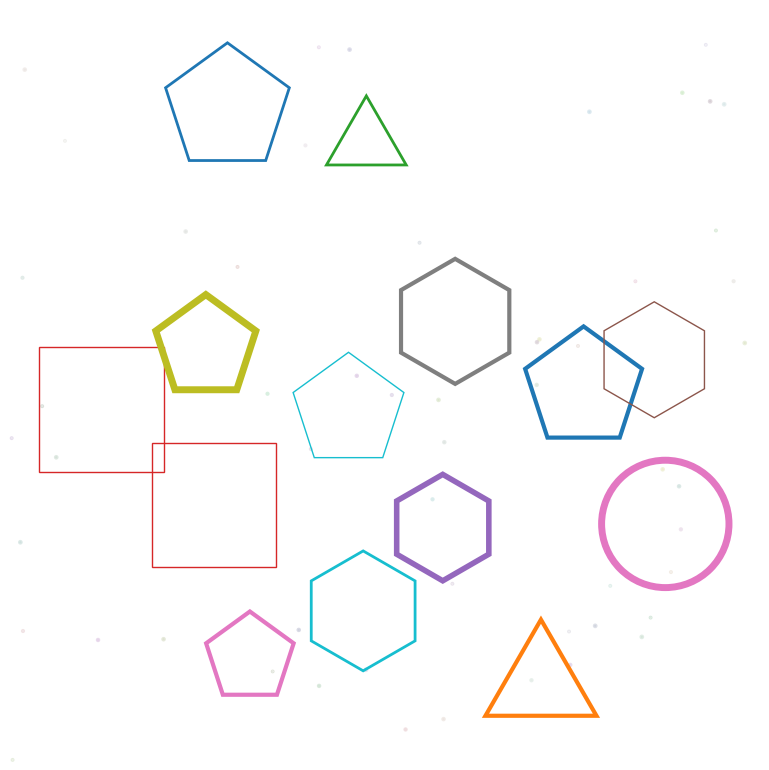[{"shape": "pentagon", "thickness": 1.5, "radius": 0.4, "center": [0.758, 0.496]}, {"shape": "pentagon", "thickness": 1, "radius": 0.42, "center": [0.295, 0.86]}, {"shape": "triangle", "thickness": 1.5, "radius": 0.42, "center": [0.703, 0.112]}, {"shape": "triangle", "thickness": 1, "radius": 0.3, "center": [0.476, 0.816]}, {"shape": "square", "thickness": 0.5, "radius": 0.4, "center": [0.278, 0.344]}, {"shape": "square", "thickness": 0.5, "radius": 0.41, "center": [0.132, 0.469]}, {"shape": "hexagon", "thickness": 2, "radius": 0.35, "center": [0.575, 0.315]}, {"shape": "hexagon", "thickness": 0.5, "radius": 0.38, "center": [0.85, 0.533]}, {"shape": "pentagon", "thickness": 1.5, "radius": 0.3, "center": [0.325, 0.146]}, {"shape": "circle", "thickness": 2.5, "radius": 0.41, "center": [0.864, 0.32]}, {"shape": "hexagon", "thickness": 1.5, "radius": 0.41, "center": [0.591, 0.583]}, {"shape": "pentagon", "thickness": 2.5, "radius": 0.34, "center": [0.267, 0.549]}, {"shape": "pentagon", "thickness": 0.5, "radius": 0.38, "center": [0.453, 0.467]}, {"shape": "hexagon", "thickness": 1, "radius": 0.39, "center": [0.472, 0.207]}]